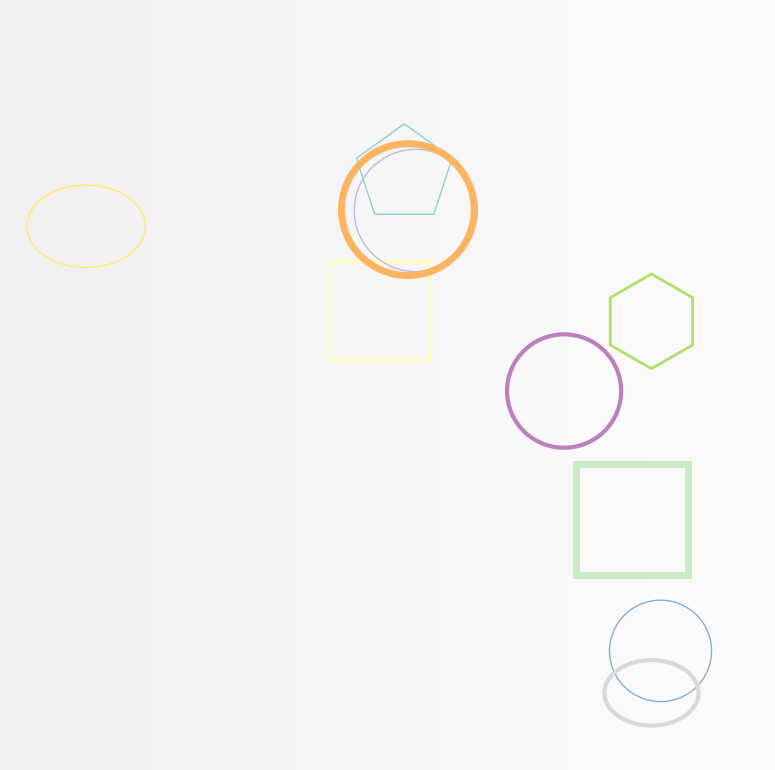[{"shape": "pentagon", "thickness": 0.5, "radius": 0.32, "center": [0.522, 0.774]}, {"shape": "square", "thickness": 1, "radius": 0.32, "center": [0.491, 0.597]}, {"shape": "circle", "thickness": 0.5, "radius": 0.4, "center": [0.536, 0.727]}, {"shape": "circle", "thickness": 0.5, "radius": 0.33, "center": [0.852, 0.155]}, {"shape": "circle", "thickness": 2.5, "radius": 0.43, "center": [0.526, 0.728]}, {"shape": "hexagon", "thickness": 1, "radius": 0.31, "center": [0.841, 0.583]}, {"shape": "oval", "thickness": 1.5, "radius": 0.3, "center": [0.841, 0.1]}, {"shape": "circle", "thickness": 1.5, "radius": 0.37, "center": [0.728, 0.492]}, {"shape": "square", "thickness": 2.5, "radius": 0.36, "center": [0.816, 0.326]}, {"shape": "oval", "thickness": 0.5, "radius": 0.38, "center": [0.111, 0.706]}]